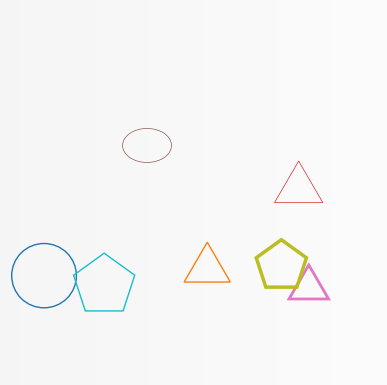[{"shape": "circle", "thickness": 1, "radius": 0.42, "center": [0.114, 0.284]}, {"shape": "triangle", "thickness": 1, "radius": 0.34, "center": [0.535, 0.302]}, {"shape": "triangle", "thickness": 0.5, "radius": 0.36, "center": [0.771, 0.51]}, {"shape": "oval", "thickness": 0.5, "radius": 0.32, "center": [0.379, 0.622]}, {"shape": "triangle", "thickness": 2, "radius": 0.29, "center": [0.797, 0.253]}, {"shape": "pentagon", "thickness": 2.5, "radius": 0.34, "center": [0.726, 0.309]}, {"shape": "pentagon", "thickness": 1, "radius": 0.41, "center": [0.269, 0.259]}]